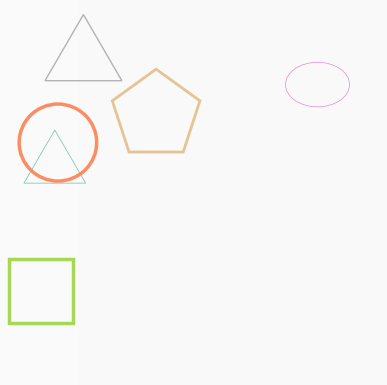[{"shape": "triangle", "thickness": 0.5, "radius": 0.46, "center": [0.141, 0.57]}, {"shape": "circle", "thickness": 2.5, "radius": 0.5, "center": [0.149, 0.63]}, {"shape": "oval", "thickness": 0.5, "radius": 0.41, "center": [0.819, 0.78]}, {"shape": "square", "thickness": 2.5, "radius": 0.42, "center": [0.105, 0.245]}, {"shape": "pentagon", "thickness": 2, "radius": 0.59, "center": [0.403, 0.701]}, {"shape": "triangle", "thickness": 1, "radius": 0.57, "center": [0.215, 0.848]}]